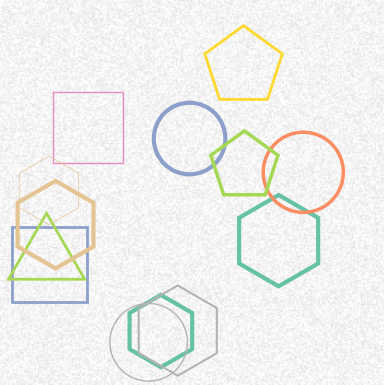[{"shape": "hexagon", "thickness": 3, "radius": 0.47, "center": [0.418, 0.14]}, {"shape": "hexagon", "thickness": 3, "radius": 0.59, "center": [0.724, 0.375]}, {"shape": "circle", "thickness": 2.5, "radius": 0.52, "center": [0.788, 0.552]}, {"shape": "square", "thickness": 2, "radius": 0.49, "center": [0.128, 0.314]}, {"shape": "circle", "thickness": 3, "radius": 0.46, "center": [0.492, 0.64]}, {"shape": "square", "thickness": 1, "radius": 0.46, "center": [0.229, 0.669]}, {"shape": "triangle", "thickness": 2, "radius": 0.57, "center": [0.121, 0.332]}, {"shape": "pentagon", "thickness": 2.5, "radius": 0.46, "center": [0.635, 0.568]}, {"shape": "pentagon", "thickness": 2, "radius": 0.53, "center": [0.633, 0.827]}, {"shape": "hexagon", "thickness": 3, "radius": 0.57, "center": [0.144, 0.416]}, {"shape": "hexagon", "thickness": 0.5, "radius": 0.45, "center": [0.127, 0.505]}, {"shape": "circle", "thickness": 1, "radius": 0.5, "center": [0.386, 0.111]}, {"shape": "hexagon", "thickness": 1.5, "radius": 0.59, "center": [0.462, 0.141]}]